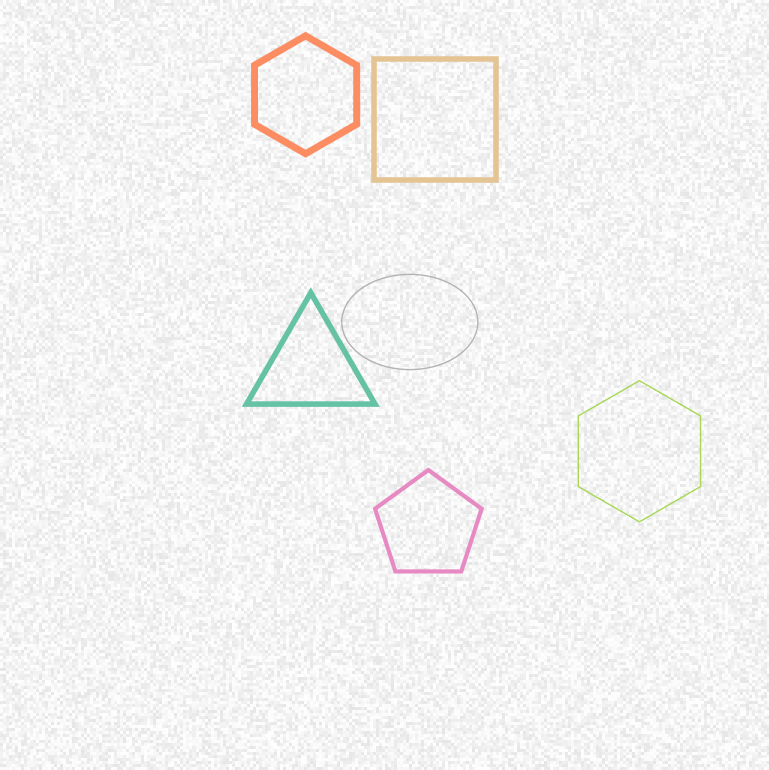[{"shape": "triangle", "thickness": 2, "radius": 0.48, "center": [0.404, 0.523]}, {"shape": "hexagon", "thickness": 2.5, "radius": 0.38, "center": [0.397, 0.877]}, {"shape": "pentagon", "thickness": 1.5, "radius": 0.36, "center": [0.556, 0.317]}, {"shape": "hexagon", "thickness": 0.5, "radius": 0.46, "center": [0.83, 0.414]}, {"shape": "square", "thickness": 2, "radius": 0.39, "center": [0.565, 0.845]}, {"shape": "oval", "thickness": 0.5, "radius": 0.44, "center": [0.532, 0.582]}]